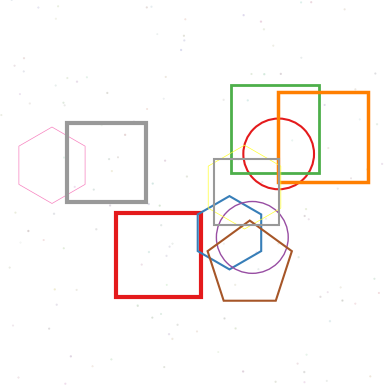[{"shape": "circle", "thickness": 1.5, "radius": 0.46, "center": [0.724, 0.6]}, {"shape": "square", "thickness": 3, "radius": 0.55, "center": [0.412, 0.338]}, {"shape": "hexagon", "thickness": 1.5, "radius": 0.48, "center": [0.596, 0.395]}, {"shape": "square", "thickness": 2, "radius": 0.57, "center": [0.715, 0.666]}, {"shape": "circle", "thickness": 1, "radius": 0.47, "center": [0.655, 0.383]}, {"shape": "square", "thickness": 2.5, "radius": 0.59, "center": [0.839, 0.644]}, {"shape": "hexagon", "thickness": 0.5, "radius": 0.54, "center": [0.635, 0.514]}, {"shape": "pentagon", "thickness": 1.5, "radius": 0.58, "center": [0.649, 0.312]}, {"shape": "hexagon", "thickness": 0.5, "radius": 0.5, "center": [0.135, 0.571]}, {"shape": "square", "thickness": 1.5, "radius": 0.42, "center": [0.639, 0.501]}, {"shape": "square", "thickness": 3, "radius": 0.51, "center": [0.276, 0.578]}]